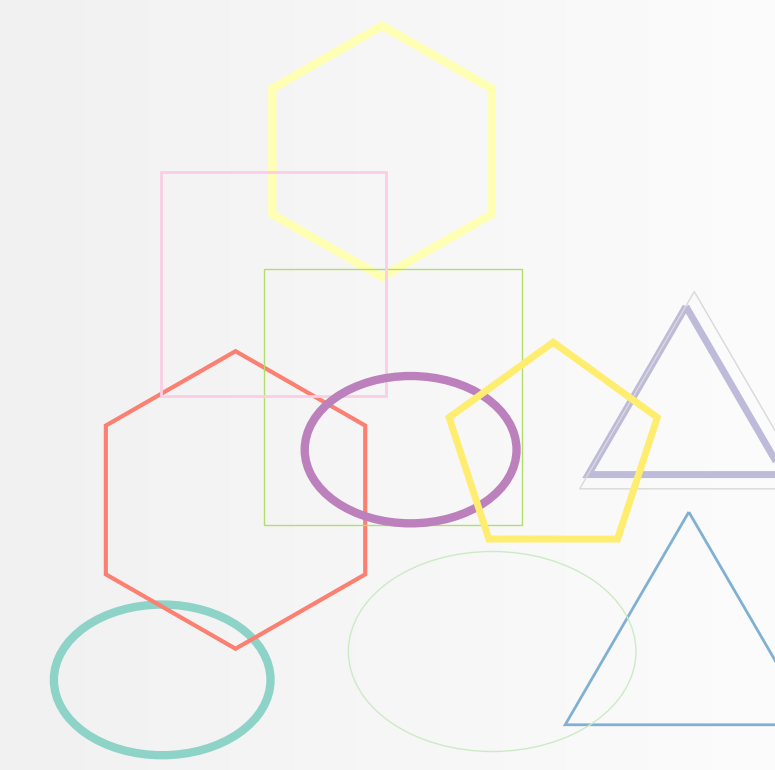[{"shape": "oval", "thickness": 3, "radius": 0.7, "center": [0.209, 0.117]}, {"shape": "hexagon", "thickness": 3, "radius": 0.82, "center": [0.493, 0.803]}, {"shape": "triangle", "thickness": 2.5, "radius": 0.73, "center": [0.885, 0.456]}, {"shape": "hexagon", "thickness": 1.5, "radius": 0.97, "center": [0.304, 0.351]}, {"shape": "triangle", "thickness": 1, "radius": 0.92, "center": [0.889, 0.151]}, {"shape": "square", "thickness": 0.5, "radius": 0.83, "center": [0.508, 0.485]}, {"shape": "square", "thickness": 1, "radius": 0.72, "center": [0.352, 0.631]}, {"shape": "triangle", "thickness": 0.5, "radius": 0.85, "center": [0.896, 0.451]}, {"shape": "oval", "thickness": 3, "radius": 0.68, "center": [0.53, 0.416]}, {"shape": "oval", "thickness": 0.5, "radius": 0.93, "center": [0.635, 0.154]}, {"shape": "pentagon", "thickness": 2.5, "radius": 0.71, "center": [0.714, 0.414]}]